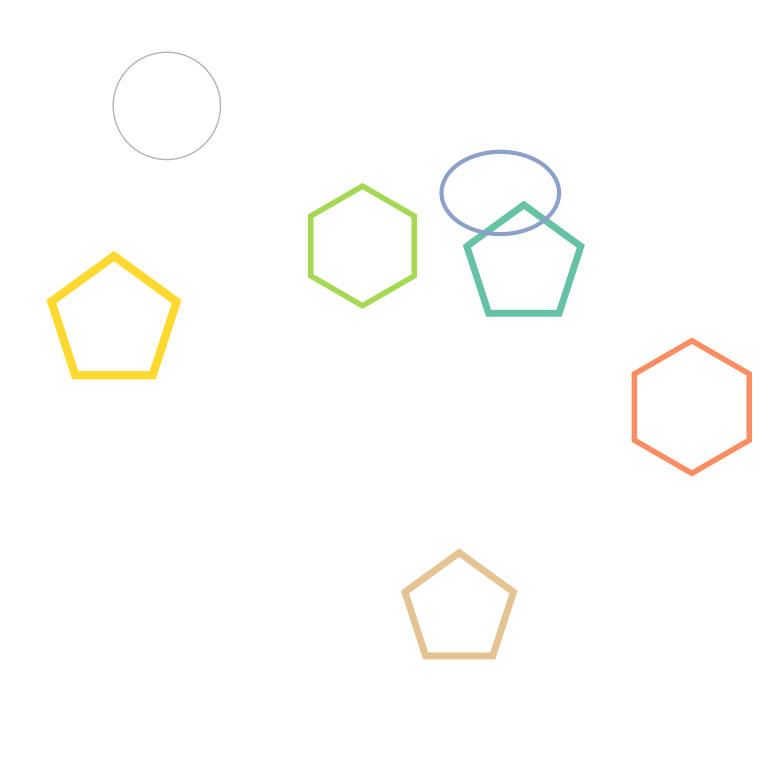[{"shape": "pentagon", "thickness": 2.5, "radius": 0.39, "center": [0.68, 0.656]}, {"shape": "hexagon", "thickness": 2, "radius": 0.43, "center": [0.898, 0.471]}, {"shape": "oval", "thickness": 1.5, "radius": 0.38, "center": [0.65, 0.749]}, {"shape": "hexagon", "thickness": 2, "radius": 0.39, "center": [0.471, 0.681]}, {"shape": "pentagon", "thickness": 3, "radius": 0.43, "center": [0.148, 0.582]}, {"shape": "pentagon", "thickness": 2.5, "radius": 0.37, "center": [0.596, 0.208]}, {"shape": "circle", "thickness": 0.5, "radius": 0.35, "center": [0.217, 0.862]}]